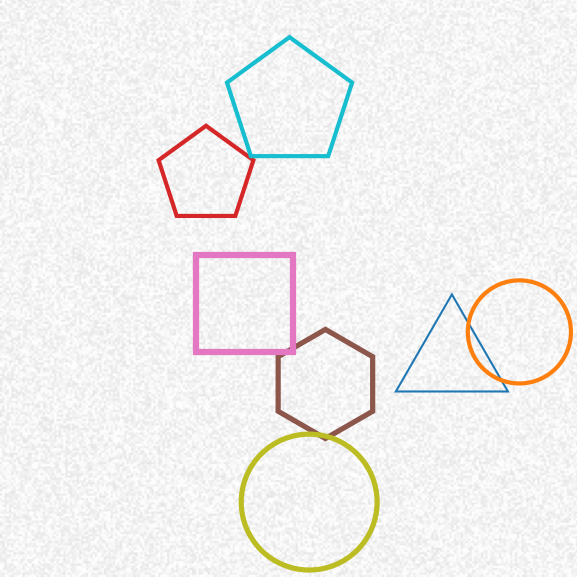[{"shape": "triangle", "thickness": 1, "radius": 0.56, "center": [0.782, 0.377]}, {"shape": "circle", "thickness": 2, "radius": 0.45, "center": [0.899, 0.424]}, {"shape": "pentagon", "thickness": 2, "radius": 0.43, "center": [0.357, 0.695]}, {"shape": "hexagon", "thickness": 2.5, "radius": 0.47, "center": [0.563, 0.334]}, {"shape": "square", "thickness": 3, "radius": 0.42, "center": [0.424, 0.474]}, {"shape": "circle", "thickness": 2.5, "radius": 0.59, "center": [0.535, 0.13]}, {"shape": "pentagon", "thickness": 2, "radius": 0.57, "center": [0.501, 0.821]}]